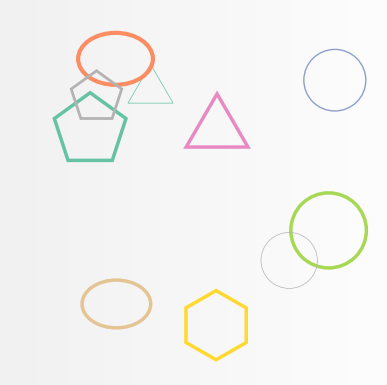[{"shape": "triangle", "thickness": 0.5, "radius": 0.34, "center": [0.388, 0.766]}, {"shape": "pentagon", "thickness": 2.5, "radius": 0.49, "center": [0.233, 0.662]}, {"shape": "oval", "thickness": 3, "radius": 0.48, "center": [0.298, 0.847]}, {"shape": "circle", "thickness": 1, "radius": 0.4, "center": [0.864, 0.792]}, {"shape": "triangle", "thickness": 2.5, "radius": 0.46, "center": [0.56, 0.664]}, {"shape": "circle", "thickness": 2.5, "radius": 0.49, "center": [0.848, 0.402]}, {"shape": "hexagon", "thickness": 2.5, "radius": 0.45, "center": [0.558, 0.155]}, {"shape": "oval", "thickness": 2.5, "radius": 0.44, "center": [0.3, 0.21]}, {"shape": "circle", "thickness": 0.5, "radius": 0.36, "center": [0.746, 0.324]}, {"shape": "pentagon", "thickness": 2, "radius": 0.34, "center": [0.249, 0.748]}]